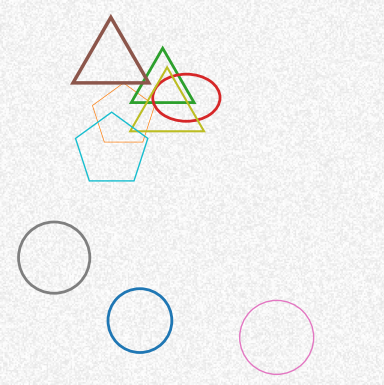[{"shape": "circle", "thickness": 2, "radius": 0.41, "center": [0.363, 0.167]}, {"shape": "pentagon", "thickness": 0.5, "radius": 0.42, "center": [0.321, 0.7]}, {"shape": "triangle", "thickness": 2, "radius": 0.47, "center": [0.423, 0.781]}, {"shape": "oval", "thickness": 2, "radius": 0.44, "center": [0.484, 0.746]}, {"shape": "triangle", "thickness": 2.5, "radius": 0.57, "center": [0.288, 0.841]}, {"shape": "circle", "thickness": 1, "radius": 0.48, "center": [0.719, 0.124]}, {"shape": "circle", "thickness": 2, "radius": 0.46, "center": [0.141, 0.331]}, {"shape": "triangle", "thickness": 1.5, "radius": 0.55, "center": [0.434, 0.714]}, {"shape": "pentagon", "thickness": 1, "radius": 0.49, "center": [0.29, 0.61]}]